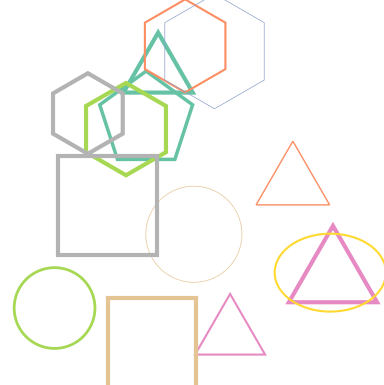[{"shape": "triangle", "thickness": 3, "radius": 0.52, "center": [0.411, 0.811]}, {"shape": "pentagon", "thickness": 2.5, "radius": 0.63, "center": [0.38, 0.689]}, {"shape": "triangle", "thickness": 1, "radius": 0.55, "center": [0.761, 0.523]}, {"shape": "hexagon", "thickness": 1.5, "radius": 0.6, "center": [0.481, 0.881]}, {"shape": "hexagon", "thickness": 0.5, "radius": 0.75, "center": [0.557, 0.867]}, {"shape": "triangle", "thickness": 1.5, "radius": 0.52, "center": [0.598, 0.131]}, {"shape": "triangle", "thickness": 3, "radius": 0.66, "center": [0.865, 0.281]}, {"shape": "circle", "thickness": 2, "radius": 0.52, "center": [0.142, 0.2]}, {"shape": "hexagon", "thickness": 3, "radius": 0.6, "center": [0.327, 0.665]}, {"shape": "oval", "thickness": 1.5, "radius": 0.72, "center": [0.858, 0.292]}, {"shape": "circle", "thickness": 0.5, "radius": 0.62, "center": [0.504, 0.392]}, {"shape": "square", "thickness": 3, "radius": 0.57, "center": [0.395, 0.111]}, {"shape": "square", "thickness": 3, "radius": 0.64, "center": [0.28, 0.466]}, {"shape": "hexagon", "thickness": 3, "radius": 0.52, "center": [0.228, 0.705]}]